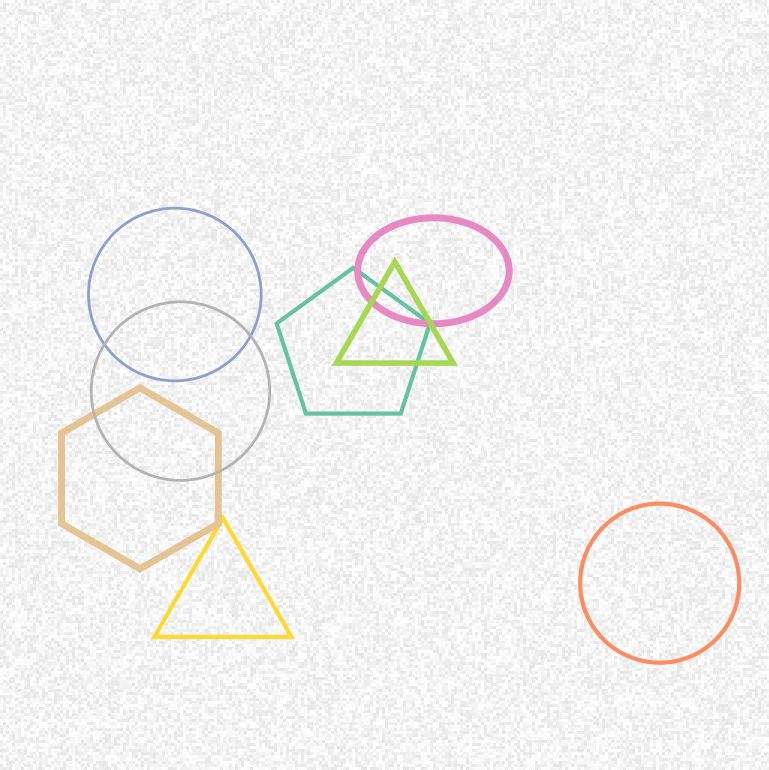[{"shape": "pentagon", "thickness": 1.5, "radius": 0.52, "center": [0.459, 0.548]}, {"shape": "circle", "thickness": 1.5, "radius": 0.52, "center": [0.857, 0.243]}, {"shape": "circle", "thickness": 1, "radius": 0.56, "center": [0.227, 0.618]}, {"shape": "oval", "thickness": 2.5, "radius": 0.49, "center": [0.563, 0.648]}, {"shape": "triangle", "thickness": 2, "radius": 0.44, "center": [0.513, 0.572]}, {"shape": "triangle", "thickness": 1.5, "radius": 0.51, "center": [0.29, 0.224]}, {"shape": "hexagon", "thickness": 2.5, "radius": 0.59, "center": [0.182, 0.379]}, {"shape": "circle", "thickness": 1, "radius": 0.58, "center": [0.234, 0.492]}]